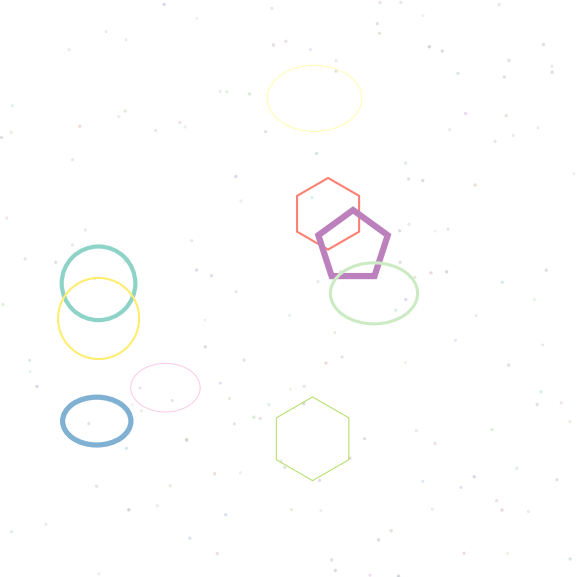[{"shape": "circle", "thickness": 2, "radius": 0.32, "center": [0.171, 0.509]}, {"shape": "oval", "thickness": 0.5, "radius": 0.41, "center": [0.545, 0.829]}, {"shape": "hexagon", "thickness": 1, "radius": 0.31, "center": [0.568, 0.629]}, {"shape": "oval", "thickness": 2.5, "radius": 0.3, "center": [0.168, 0.27]}, {"shape": "hexagon", "thickness": 0.5, "radius": 0.36, "center": [0.541, 0.239]}, {"shape": "oval", "thickness": 0.5, "radius": 0.3, "center": [0.286, 0.328]}, {"shape": "pentagon", "thickness": 3, "radius": 0.32, "center": [0.611, 0.572]}, {"shape": "oval", "thickness": 1.5, "radius": 0.38, "center": [0.648, 0.491]}, {"shape": "circle", "thickness": 1, "radius": 0.35, "center": [0.171, 0.448]}]